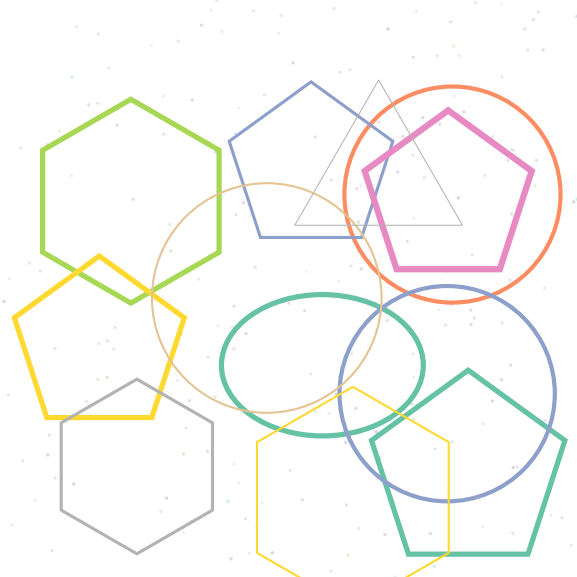[{"shape": "oval", "thickness": 2.5, "radius": 0.87, "center": [0.558, 0.367]}, {"shape": "pentagon", "thickness": 2.5, "radius": 0.88, "center": [0.811, 0.182]}, {"shape": "circle", "thickness": 2, "radius": 0.94, "center": [0.783, 0.662]}, {"shape": "pentagon", "thickness": 1.5, "radius": 0.74, "center": [0.539, 0.708]}, {"shape": "circle", "thickness": 2, "radius": 0.93, "center": [0.774, 0.317]}, {"shape": "pentagon", "thickness": 3, "radius": 0.76, "center": [0.776, 0.656]}, {"shape": "hexagon", "thickness": 2.5, "radius": 0.88, "center": [0.227, 0.651]}, {"shape": "pentagon", "thickness": 2.5, "radius": 0.77, "center": [0.172, 0.401]}, {"shape": "hexagon", "thickness": 1, "radius": 0.96, "center": [0.611, 0.138]}, {"shape": "circle", "thickness": 1, "radius": 0.99, "center": [0.462, 0.483]}, {"shape": "hexagon", "thickness": 1.5, "radius": 0.76, "center": [0.237, 0.191]}, {"shape": "triangle", "thickness": 0.5, "radius": 0.84, "center": [0.656, 0.693]}]